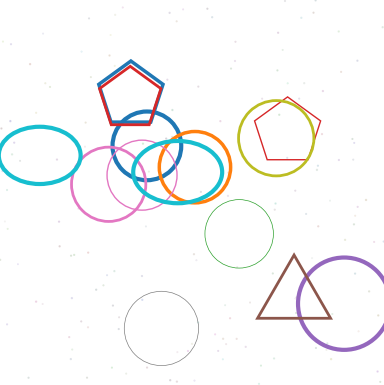[{"shape": "circle", "thickness": 3, "radius": 0.45, "center": [0.382, 0.621]}, {"shape": "pentagon", "thickness": 2.5, "radius": 0.44, "center": [0.34, 0.754]}, {"shape": "circle", "thickness": 2.5, "radius": 0.46, "center": [0.506, 0.566]}, {"shape": "circle", "thickness": 0.5, "radius": 0.44, "center": [0.621, 0.393]}, {"shape": "pentagon", "thickness": 2, "radius": 0.42, "center": [0.338, 0.744]}, {"shape": "pentagon", "thickness": 1, "radius": 0.45, "center": [0.747, 0.658]}, {"shape": "circle", "thickness": 3, "radius": 0.6, "center": [0.894, 0.211]}, {"shape": "triangle", "thickness": 2, "radius": 0.55, "center": [0.764, 0.228]}, {"shape": "circle", "thickness": 1, "radius": 0.45, "center": [0.369, 0.545]}, {"shape": "circle", "thickness": 2, "radius": 0.48, "center": [0.282, 0.521]}, {"shape": "circle", "thickness": 0.5, "radius": 0.48, "center": [0.419, 0.147]}, {"shape": "circle", "thickness": 2, "radius": 0.49, "center": [0.717, 0.641]}, {"shape": "oval", "thickness": 3, "radius": 0.58, "center": [0.462, 0.553]}, {"shape": "oval", "thickness": 3, "radius": 0.53, "center": [0.103, 0.596]}]